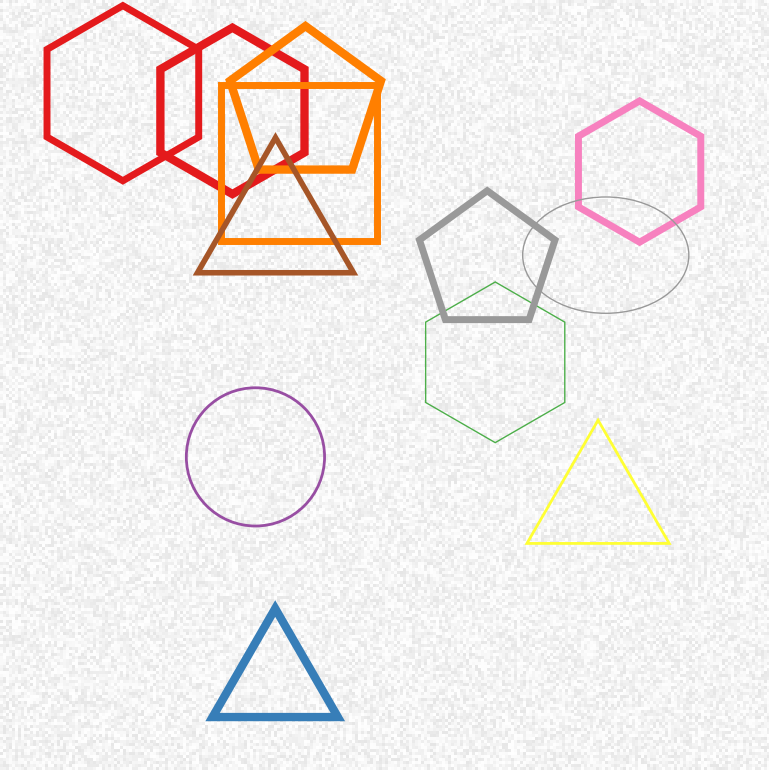[{"shape": "hexagon", "thickness": 2.5, "radius": 0.57, "center": [0.16, 0.879]}, {"shape": "hexagon", "thickness": 3, "radius": 0.54, "center": [0.302, 0.856]}, {"shape": "triangle", "thickness": 3, "radius": 0.47, "center": [0.357, 0.116]}, {"shape": "hexagon", "thickness": 0.5, "radius": 0.52, "center": [0.643, 0.529]}, {"shape": "circle", "thickness": 1, "radius": 0.45, "center": [0.332, 0.407]}, {"shape": "pentagon", "thickness": 3, "radius": 0.52, "center": [0.397, 0.863]}, {"shape": "square", "thickness": 2.5, "radius": 0.51, "center": [0.388, 0.788]}, {"shape": "triangle", "thickness": 1, "radius": 0.53, "center": [0.777, 0.348]}, {"shape": "triangle", "thickness": 2, "radius": 0.58, "center": [0.358, 0.704]}, {"shape": "hexagon", "thickness": 2.5, "radius": 0.46, "center": [0.831, 0.777]}, {"shape": "oval", "thickness": 0.5, "radius": 0.54, "center": [0.787, 0.669]}, {"shape": "pentagon", "thickness": 2.5, "radius": 0.46, "center": [0.633, 0.66]}]